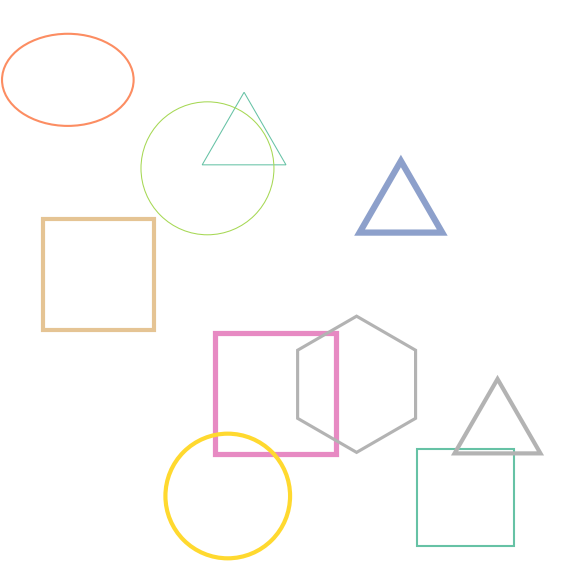[{"shape": "square", "thickness": 1, "radius": 0.42, "center": [0.806, 0.138]}, {"shape": "triangle", "thickness": 0.5, "radius": 0.42, "center": [0.423, 0.756]}, {"shape": "oval", "thickness": 1, "radius": 0.57, "center": [0.117, 0.861]}, {"shape": "triangle", "thickness": 3, "radius": 0.41, "center": [0.694, 0.638]}, {"shape": "square", "thickness": 2.5, "radius": 0.52, "center": [0.477, 0.317]}, {"shape": "circle", "thickness": 0.5, "radius": 0.58, "center": [0.359, 0.708]}, {"shape": "circle", "thickness": 2, "radius": 0.54, "center": [0.394, 0.14]}, {"shape": "square", "thickness": 2, "radius": 0.48, "center": [0.17, 0.524]}, {"shape": "triangle", "thickness": 2, "radius": 0.43, "center": [0.862, 0.257]}, {"shape": "hexagon", "thickness": 1.5, "radius": 0.59, "center": [0.617, 0.334]}]